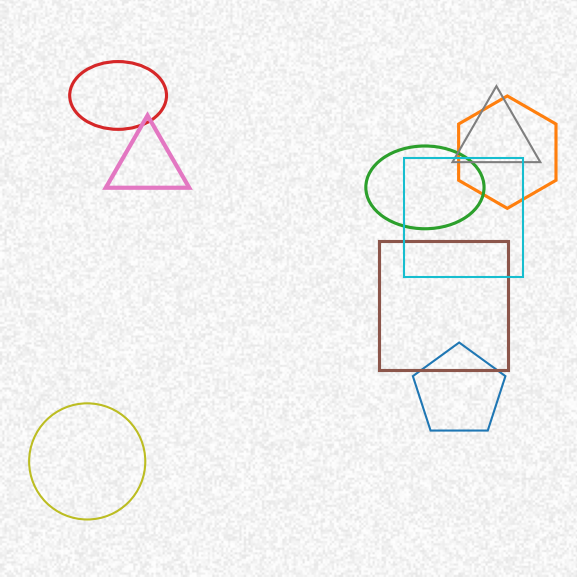[{"shape": "pentagon", "thickness": 1, "radius": 0.42, "center": [0.795, 0.322]}, {"shape": "hexagon", "thickness": 1.5, "radius": 0.49, "center": [0.878, 0.736]}, {"shape": "oval", "thickness": 1.5, "radius": 0.51, "center": [0.736, 0.675]}, {"shape": "oval", "thickness": 1.5, "radius": 0.42, "center": [0.205, 0.834]}, {"shape": "square", "thickness": 1.5, "radius": 0.56, "center": [0.768, 0.471]}, {"shape": "triangle", "thickness": 2, "radius": 0.42, "center": [0.255, 0.716]}, {"shape": "triangle", "thickness": 1, "radius": 0.44, "center": [0.86, 0.762]}, {"shape": "circle", "thickness": 1, "radius": 0.5, "center": [0.151, 0.2]}, {"shape": "square", "thickness": 1, "radius": 0.51, "center": [0.802, 0.623]}]